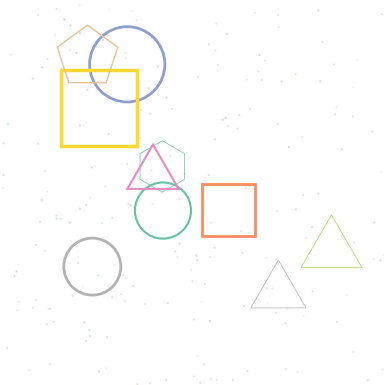[{"shape": "hexagon", "thickness": 0.5, "radius": 0.33, "center": [0.422, 0.568]}, {"shape": "circle", "thickness": 1.5, "radius": 0.36, "center": [0.423, 0.453]}, {"shape": "square", "thickness": 2, "radius": 0.34, "center": [0.594, 0.455]}, {"shape": "circle", "thickness": 2, "radius": 0.49, "center": [0.33, 0.833]}, {"shape": "triangle", "thickness": 1.5, "radius": 0.38, "center": [0.397, 0.548]}, {"shape": "triangle", "thickness": 0.5, "radius": 0.46, "center": [0.861, 0.351]}, {"shape": "square", "thickness": 2.5, "radius": 0.49, "center": [0.258, 0.719]}, {"shape": "pentagon", "thickness": 1, "radius": 0.41, "center": [0.227, 0.852]}, {"shape": "triangle", "thickness": 0.5, "radius": 0.41, "center": [0.723, 0.242]}, {"shape": "circle", "thickness": 2, "radius": 0.37, "center": [0.24, 0.307]}]